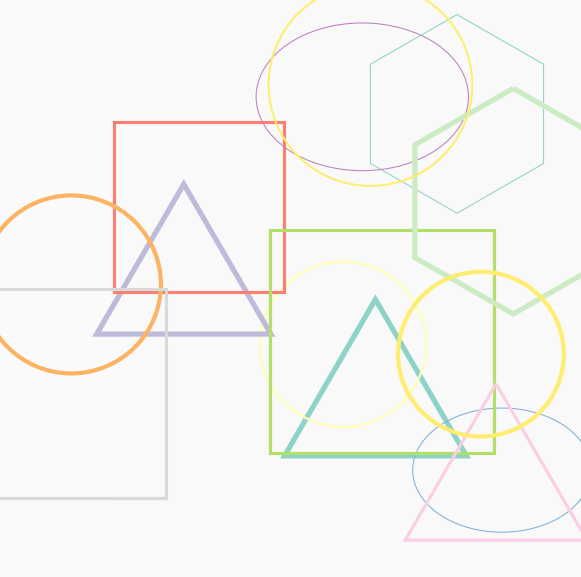[{"shape": "hexagon", "thickness": 0.5, "radius": 0.86, "center": [0.786, 0.802]}, {"shape": "triangle", "thickness": 2.5, "radius": 0.9, "center": [0.646, 0.3]}, {"shape": "circle", "thickness": 1, "radius": 0.71, "center": [0.59, 0.403]}, {"shape": "triangle", "thickness": 2.5, "radius": 0.87, "center": [0.316, 0.507]}, {"shape": "square", "thickness": 1.5, "radius": 0.73, "center": [0.343, 0.64]}, {"shape": "oval", "thickness": 0.5, "radius": 0.77, "center": [0.864, 0.185]}, {"shape": "circle", "thickness": 2, "radius": 0.77, "center": [0.123, 0.507]}, {"shape": "square", "thickness": 1.5, "radius": 0.97, "center": [0.657, 0.408]}, {"shape": "triangle", "thickness": 1.5, "radius": 0.9, "center": [0.853, 0.154]}, {"shape": "square", "thickness": 1.5, "radius": 0.9, "center": [0.104, 0.318]}, {"shape": "oval", "thickness": 0.5, "radius": 0.91, "center": [0.623, 0.831]}, {"shape": "hexagon", "thickness": 2.5, "radius": 0.98, "center": [0.883, 0.651]}, {"shape": "circle", "thickness": 2, "radius": 0.71, "center": [0.828, 0.386]}, {"shape": "circle", "thickness": 1, "radius": 0.88, "center": [0.637, 0.852]}]